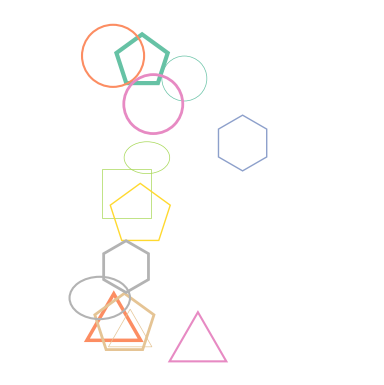[{"shape": "pentagon", "thickness": 3, "radius": 0.35, "center": [0.369, 0.841]}, {"shape": "circle", "thickness": 0.5, "radius": 0.29, "center": [0.479, 0.796]}, {"shape": "circle", "thickness": 1.5, "radius": 0.4, "center": [0.294, 0.855]}, {"shape": "triangle", "thickness": 2.5, "radius": 0.4, "center": [0.296, 0.156]}, {"shape": "hexagon", "thickness": 1, "radius": 0.36, "center": [0.63, 0.629]}, {"shape": "circle", "thickness": 2, "radius": 0.38, "center": [0.398, 0.73]}, {"shape": "triangle", "thickness": 1.5, "radius": 0.43, "center": [0.514, 0.104]}, {"shape": "square", "thickness": 0.5, "radius": 0.32, "center": [0.329, 0.496]}, {"shape": "oval", "thickness": 0.5, "radius": 0.3, "center": [0.382, 0.59]}, {"shape": "pentagon", "thickness": 1, "radius": 0.41, "center": [0.364, 0.442]}, {"shape": "triangle", "thickness": 0.5, "radius": 0.33, "center": [0.338, 0.132]}, {"shape": "pentagon", "thickness": 2, "radius": 0.4, "center": [0.323, 0.157]}, {"shape": "hexagon", "thickness": 2, "radius": 0.34, "center": [0.327, 0.307]}, {"shape": "oval", "thickness": 1.5, "radius": 0.39, "center": [0.259, 0.226]}]